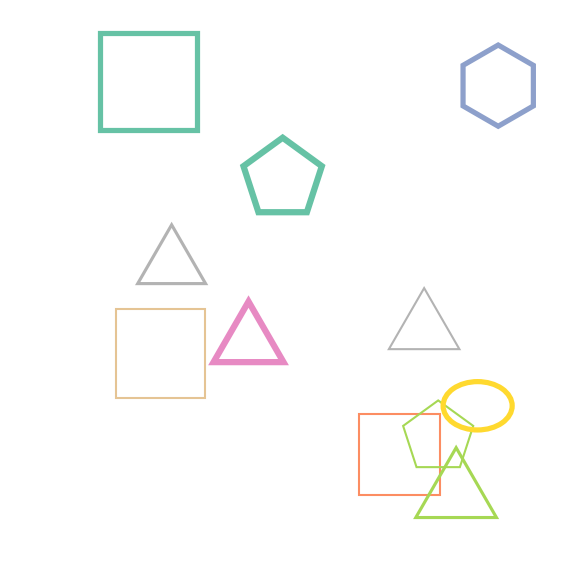[{"shape": "pentagon", "thickness": 3, "radius": 0.36, "center": [0.489, 0.689]}, {"shape": "square", "thickness": 2.5, "radius": 0.42, "center": [0.257, 0.859]}, {"shape": "square", "thickness": 1, "radius": 0.35, "center": [0.691, 0.211]}, {"shape": "hexagon", "thickness": 2.5, "radius": 0.35, "center": [0.863, 0.851]}, {"shape": "triangle", "thickness": 3, "radius": 0.35, "center": [0.43, 0.407]}, {"shape": "triangle", "thickness": 1.5, "radius": 0.4, "center": [0.79, 0.143]}, {"shape": "pentagon", "thickness": 1, "radius": 0.32, "center": [0.759, 0.242]}, {"shape": "oval", "thickness": 2.5, "radius": 0.3, "center": [0.827, 0.296]}, {"shape": "square", "thickness": 1, "radius": 0.38, "center": [0.277, 0.387]}, {"shape": "triangle", "thickness": 1.5, "radius": 0.34, "center": [0.297, 0.542]}, {"shape": "triangle", "thickness": 1, "radius": 0.35, "center": [0.734, 0.43]}]